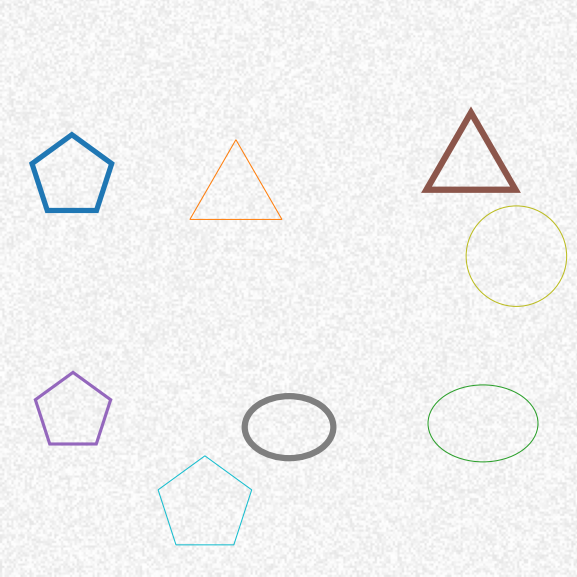[{"shape": "pentagon", "thickness": 2.5, "radius": 0.36, "center": [0.124, 0.693]}, {"shape": "triangle", "thickness": 0.5, "radius": 0.46, "center": [0.409, 0.665]}, {"shape": "oval", "thickness": 0.5, "radius": 0.48, "center": [0.836, 0.266]}, {"shape": "pentagon", "thickness": 1.5, "radius": 0.34, "center": [0.126, 0.286]}, {"shape": "triangle", "thickness": 3, "radius": 0.44, "center": [0.816, 0.715]}, {"shape": "oval", "thickness": 3, "radius": 0.38, "center": [0.501, 0.259]}, {"shape": "circle", "thickness": 0.5, "radius": 0.44, "center": [0.894, 0.556]}, {"shape": "pentagon", "thickness": 0.5, "radius": 0.43, "center": [0.355, 0.125]}]